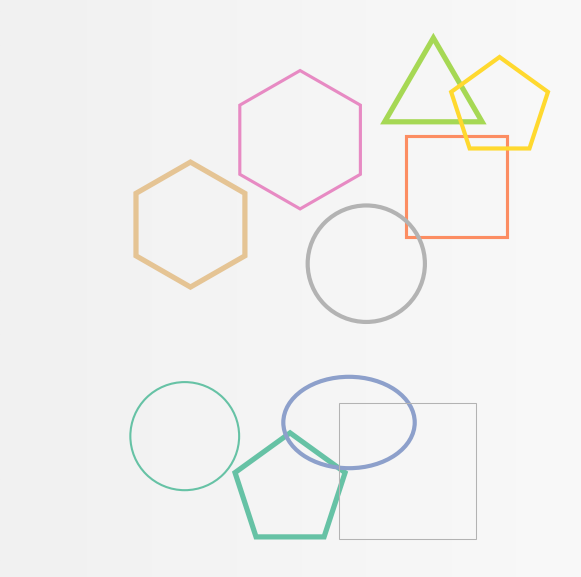[{"shape": "circle", "thickness": 1, "radius": 0.47, "center": [0.318, 0.244]}, {"shape": "pentagon", "thickness": 2.5, "radius": 0.5, "center": [0.499, 0.15]}, {"shape": "square", "thickness": 1.5, "radius": 0.44, "center": [0.785, 0.676]}, {"shape": "oval", "thickness": 2, "radius": 0.57, "center": [0.6, 0.268]}, {"shape": "hexagon", "thickness": 1.5, "radius": 0.6, "center": [0.516, 0.757]}, {"shape": "triangle", "thickness": 2.5, "radius": 0.48, "center": [0.746, 0.837]}, {"shape": "pentagon", "thickness": 2, "radius": 0.44, "center": [0.859, 0.813]}, {"shape": "hexagon", "thickness": 2.5, "radius": 0.54, "center": [0.328, 0.61]}, {"shape": "circle", "thickness": 2, "radius": 0.5, "center": [0.63, 0.543]}, {"shape": "square", "thickness": 0.5, "radius": 0.59, "center": [0.701, 0.184]}]